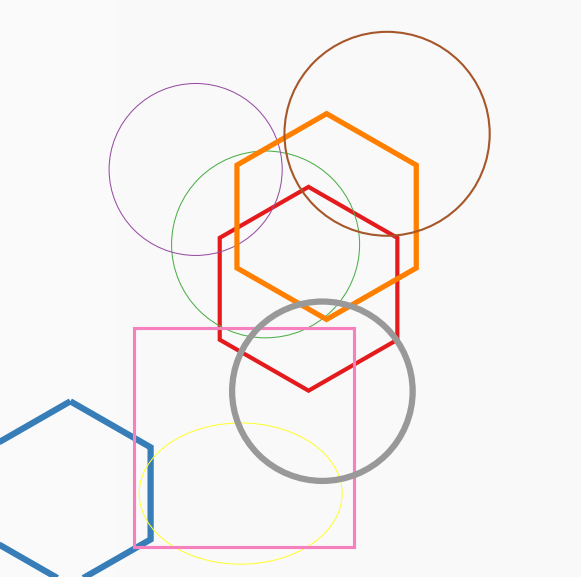[{"shape": "hexagon", "thickness": 2, "radius": 0.88, "center": [0.531, 0.499]}, {"shape": "hexagon", "thickness": 3, "radius": 0.8, "center": [0.121, 0.145]}, {"shape": "circle", "thickness": 0.5, "radius": 0.81, "center": [0.457, 0.576]}, {"shape": "circle", "thickness": 0.5, "radius": 0.74, "center": [0.337, 0.706]}, {"shape": "hexagon", "thickness": 2.5, "radius": 0.89, "center": [0.562, 0.624]}, {"shape": "oval", "thickness": 0.5, "radius": 0.87, "center": [0.414, 0.144]}, {"shape": "circle", "thickness": 1, "radius": 0.88, "center": [0.666, 0.767]}, {"shape": "square", "thickness": 1.5, "radius": 0.95, "center": [0.42, 0.241]}, {"shape": "circle", "thickness": 3, "radius": 0.78, "center": [0.555, 0.322]}]